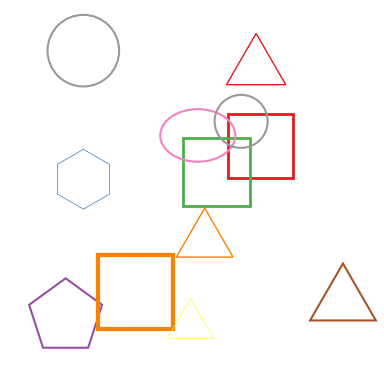[{"shape": "square", "thickness": 2, "radius": 0.42, "center": [0.676, 0.621]}, {"shape": "triangle", "thickness": 1, "radius": 0.44, "center": [0.665, 0.824]}, {"shape": "hexagon", "thickness": 0.5, "radius": 0.39, "center": [0.217, 0.535]}, {"shape": "square", "thickness": 2, "radius": 0.44, "center": [0.562, 0.553]}, {"shape": "pentagon", "thickness": 1.5, "radius": 0.5, "center": [0.17, 0.177]}, {"shape": "triangle", "thickness": 1, "radius": 0.43, "center": [0.532, 0.375]}, {"shape": "square", "thickness": 3, "radius": 0.48, "center": [0.352, 0.241]}, {"shape": "triangle", "thickness": 0.5, "radius": 0.35, "center": [0.495, 0.155]}, {"shape": "triangle", "thickness": 1.5, "radius": 0.49, "center": [0.891, 0.217]}, {"shape": "oval", "thickness": 1.5, "radius": 0.49, "center": [0.514, 0.648]}, {"shape": "circle", "thickness": 1.5, "radius": 0.46, "center": [0.216, 0.868]}, {"shape": "circle", "thickness": 1.5, "radius": 0.34, "center": [0.626, 0.685]}]